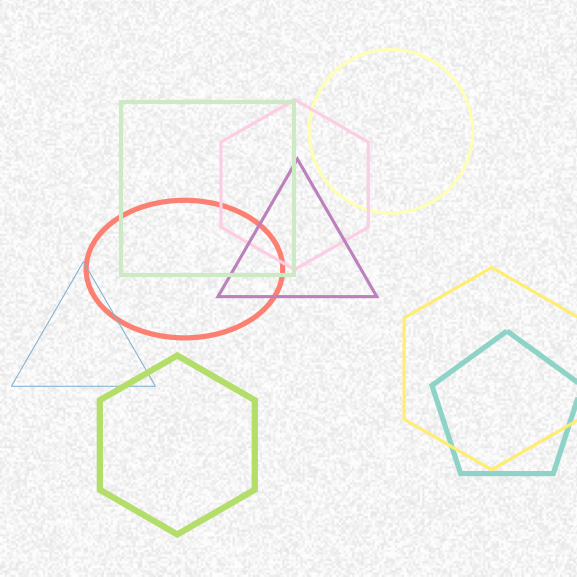[{"shape": "pentagon", "thickness": 2.5, "radius": 0.68, "center": [0.878, 0.289]}, {"shape": "circle", "thickness": 1.5, "radius": 0.71, "center": [0.677, 0.772]}, {"shape": "oval", "thickness": 2.5, "radius": 0.85, "center": [0.319, 0.533]}, {"shape": "triangle", "thickness": 0.5, "radius": 0.72, "center": [0.144, 0.402]}, {"shape": "hexagon", "thickness": 3, "radius": 0.77, "center": [0.307, 0.229]}, {"shape": "hexagon", "thickness": 1.5, "radius": 0.74, "center": [0.51, 0.679]}, {"shape": "triangle", "thickness": 1.5, "radius": 0.79, "center": [0.515, 0.565]}, {"shape": "square", "thickness": 2, "radius": 0.75, "center": [0.359, 0.673]}, {"shape": "hexagon", "thickness": 1.5, "radius": 0.88, "center": [0.851, 0.361]}]